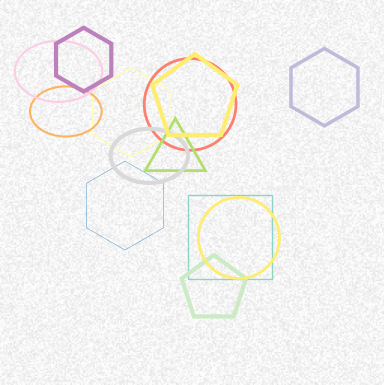[{"shape": "square", "thickness": 1, "radius": 0.54, "center": [0.598, 0.385]}, {"shape": "hexagon", "thickness": 1, "radius": 0.58, "center": [0.341, 0.708]}, {"shape": "hexagon", "thickness": 2.5, "radius": 0.5, "center": [0.843, 0.774]}, {"shape": "circle", "thickness": 2, "radius": 0.6, "center": [0.494, 0.729]}, {"shape": "hexagon", "thickness": 0.5, "radius": 0.58, "center": [0.325, 0.466]}, {"shape": "oval", "thickness": 1.5, "radius": 0.47, "center": [0.171, 0.71]}, {"shape": "triangle", "thickness": 2, "radius": 0.45, "center": [0.455, 0.602]}, {"shape": "oval", "thickness": 1.5, "radius": 0.57, "center": [0.152, 0.815]}, {"shape": "oval", "thickness": 3, "radius": 0.5, "center": [0.388, 0.595]}, {"shape": "hexagon", "thickness": 3, "radius": 0.41, "center": [0.217, 0.845]}, {"shape": "pentagon", "thickness": 3, "radius": 0.44, "center": [0.555, 0.249]}, {"shape": "circle", "thickness": 2, "radius": 0.53, "center": [0.62, 0.382]}, {"shape": "pentagon", "thickness": 3, "radius": 0.58, "center": [0.506, 0.744]}]